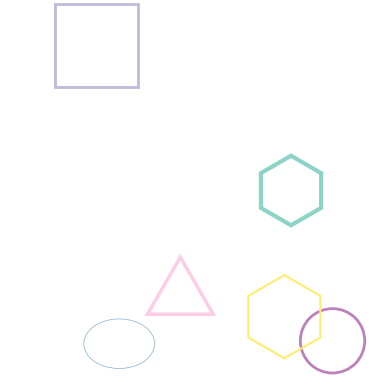[{"shape": "hexagon", "thickness": 3, "radius": 0.45, "center": [0.756, 0.505]}, {"shape": "square", "thickness": 2, "radius": 0.54, "center": [0.251, 0.882]}, {"shape": "oval", "thickness": 0.5, "radius": 0.46, "center": [0.31, 0.107]}, {"shape": "triangle", "thickness": 2.5, "radius": 0.49, "center": [0.468, 0.233]}, {"shape": "circle", "thickness": 2, "radius": 0.42, "center": [0.864, 0.115]}, {"shape": "hexagon", "thickness": 1.5, "radius": 0.54, "center": [0.738, 0.177]}]